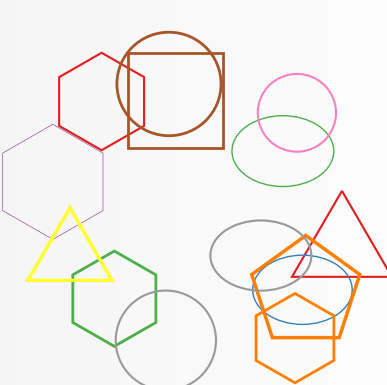[{"shape": "triangle", "thickness": 1.5, "radius": 0.74, "center": [0.882, 0.355]}, {"shape": "hexagon", "thickness": 1.5, "radius": 0.63, "center": [0.262, 0.736]}, {"shape": "oval", "thickness": 1, "radius": 0.64, "center": [0.781, 0.247]}, {"shape": "hexagon", "thickness": 2, "radius": 0.62, "center": [0.295, 0.224]}, {"shape": "oval", "thickness": 1, "radius": 0.66, "center": [0.73, 0.608]}, {"shape": "hexagon", "thickness": 0.5, "radius": 0.75, "center": [0.136, 0.528]}, {"shape": "hexagon", "thickness": 2, "radius": 0.58, "center": [0.761, 0.122]}, {"shape": "pentagon", "thickness": 2.5, "radius": 0.73, "center": [0.789, 0.242]}, {"shape": "triangle", "thickness": 2.5, "radius": 0.63, "center": [0.181, 0.335]}, {"shape": "circle", "thickness": 2, "radius": 0.67, "center": [0.436, 0.782]}, {"shape": "square", "thickness": 2, "radius": 0.61, "center": [0.453, 0.739]}, {"shape": "circle", "thickness": 1.5, "radius": 0.5, "center": [0.766, 0.707]}, {"shape": "oval", "thickness": 1.5, "radius": 0.65, "center": [0.673, 0.336]}, {"shape": "circle", "thickness": 1.5, "radius": 0.65, "center": [0.428, 0.116]}]